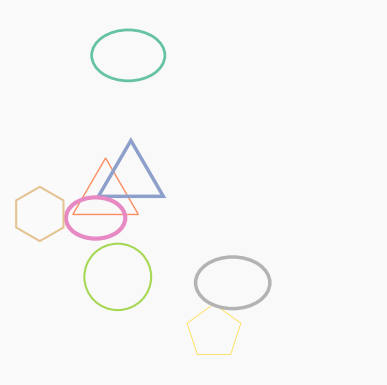[{"shape": "oval", "thickness": 2, "radius": 0.47, "center": [0.331, 0.856]}, {"shape": "triangle", "thickness": 1, "radius": 0.49, "center": [0.272, 0.492]}, {"shape": "triangle", "thickness": 2.5, "radius": 0.48, "center": [0.338, 0.538]}, {"shape": "oval", "thickness": 3, "radius": 0.38, "center": [0.247, 0.434]}, {"shape": "circle", "thickness": 1.5, "radius": 0.43, "center": [0.304, 0.281]}, {"shape": "pentagon", "thickness": 0.5, "radius": 0.36, "center": [0.552, 0.138]}, {"shape": "hexagon", "thickness": 1.5, "radius": 0.35, "center": [0.103, 0.444]}, {"shape": "oval", "thickness": 2.5, "radius": 0.48, "center": [0.601, 0.265]}]